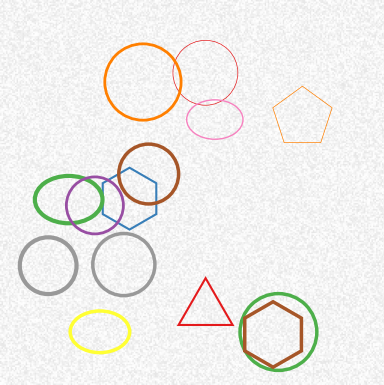[{"shape": "circle", "thickness": 0.5, "radius": 0.42, "center": [0.533, 0.811]}, {"shape": "triangle", "thickness": 1.5, "radius": 0.41, "center": [0.534, 0.196]}, {"shape": "hexagon", "thickness": 1.5, "radius": 0.4, "center": [0.336, 0.484]}, {"shape": "circle", "thickness": 2.5, "radius": 0.5, "center": [0.723, 0.138]}, {"shape": "oval", "thickness": 3, "radius": 0.44, "center": [0.178, 0.482]}, {"shape": "circle", "thickness": 2, "radius": 0.37, "center": [0.246, 0.466]}, {"shape": "circle", "thickness": 2, "radius": 0.5, "center": [0.371, 0.787]}, {"shape": "pentagon", "thickness": 0.5, "radius": 0.4, "center": [0.786, 0.695]}, {"shape": "oval", "thickness": 2.5, "radius": 0.39, "center": [0.26, 0.138]}, {"shape": "hexagon", "thickness": 2.5, "radius": 0.42, "center": [0.709, 0.131]}, {"shape": "circle", "thickness": 2.5, "radius": 0.39, "center": [0.386, 0.548]}, {"shape": "oval", "thickness": 1, "radius": 0.37, "center": [0.558, 0.689]}, {"shape": "circle", "thickness": 3, "radius": 0.37, "center": [0.125, 0.31]}, {"shape": "circle", "thickness": 2.5, "radius": 0.4, "center": [0.322, 0.313]}]